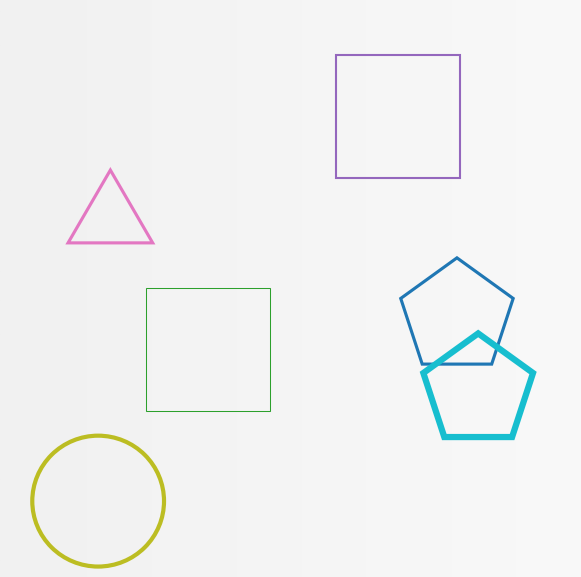[{"shape": "pentagon", "thickness": 1.5, "radius": 0.51, "center": [0.786, 0.451]}, {"shape": "square", "thickness": 0.5, "radius": 0.53, "center": [0.357, 0.393]}, {"shape": "square", "thickness": 1, "radius": 0.53, "center": [0.685, 0.797]}, {"shape": "triangle", "thickness": 1.5, "radius": 0.42, "center": [0.19, 0.621]}, {"shape": "circle", "thickness": 2, "radius": 0.57, "center": [0.169, 0.131]}, {"shape": "pentagon", "thickness": 3, "radius": 0.5, "center": [0.823, 0.323]}]